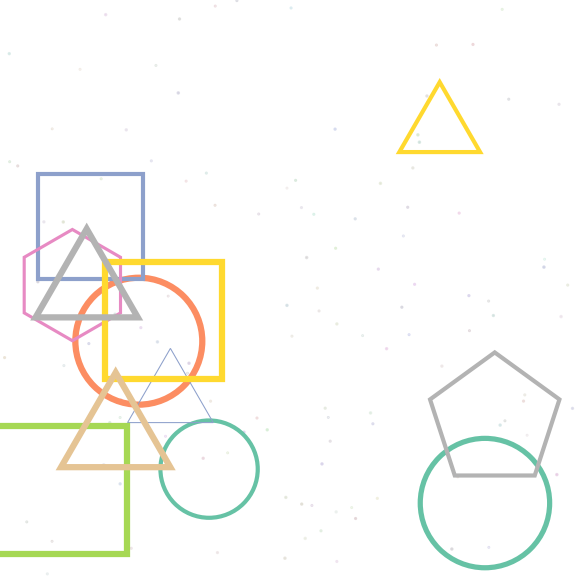[{"shape": "circle", "thickness": 2.5, "radius": 0.56, "center": [0.84, 0.128]}, {"shape": "circle", "thickness": 2, "radius": 0.42, "center": [0.362, 0.187]}, {"shape": "circle", "thickness": 3, "radius": 0.55, "center": [0.24, 0.408]}, {"shape": "square", "thickness": 2, "radius": 0.45, "center": [0.157, 0.607]}, {"shape": "triangle", "thickness": 0.5, "radius": 0.43, "center": [0.295, 0.31]}, {"shape": "hexagon", "thickness": 1.5, "radius": 0.48, "center": [0.125, 0.505]}, {"shape": "square", "thickness": 3, "radius": 0.56, "center": [0.109, 0.151]}, {"shape": "triangle", "thickness": 2, "radius": 0.4, "center": [0.761, 0.776]}, {"shape": "square", "thickness": 3, "radius": 0.51, "center": [0.283, 0.445]}, {"shape": "triangle", "thickness": 3, "radius": 0.55, "center": [0.2, 0.245]}, {"shape": "pentagon", "thickness": 2, "radius": 0.59, "center": [0.857, 0.271]}, {"shape": "triangle", "thickness": 3, "radius": 0.51, "center": [0.15, 0.501]}]